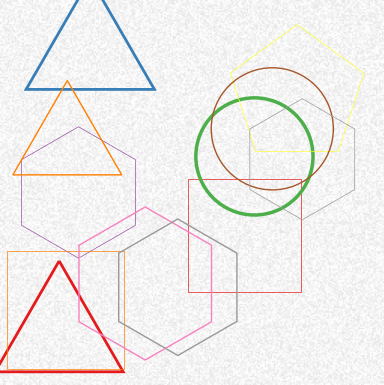[{"shape": "triangle", "thickness": 2, "radius": 0.96, "center": [0.154, 0.13]}, {"shape": "square", "thickness": 0.5, "radius": 0.74, "center": [0.636, 0.388]}, {"shape": "triangle", "thickness": 2, "radius": 0.96, "center": [0.234, 0.864]}, {"shape": "circle", "thickness": 2.5, "radius": 0.76, "center": [0.661, 0.594]}, {"shape": "hexagon", "thickness": 0.5, "radius": 0.85, "center": [0.204, 0.5]}, {"shape": "square", "thickness": 0.5, "radius": 0.76, "center": [0.171, 0.195]}, {"shape": "triangle", "thickness": 1, "radius": 0.82, "center": [0.175, 0.627]}, {"shape": "pentagon", "thickness": 0.5, "radius": 0.91, "center": [0.772, 0.754]}, {"shape": "circle", "thickness": 1, "radius": 0.79, "center": [0.707, 0.665]}, {"shape": "hexagon", "thickness": 1, "radius": 0.99, "center": [0.377, 0.264]}, {"shape": "hexagon", "thickness": 0.5, "radius": 0.79, "center": [0.785, 0.586]}, {"shape": "hexagon", "thickness": 1, "radius": 0.89, "center": [0.462, 0.254]}]